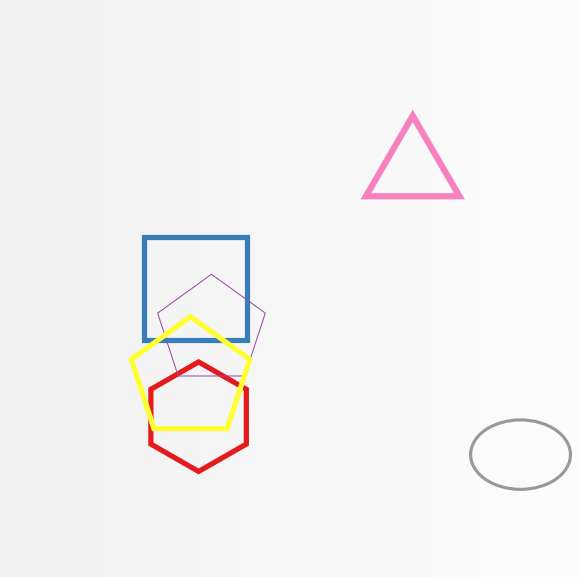[{"shape": "hexagon", "thickness": 2.5, "radius": 0.47, "center": [0.342, 0.278]}, {"shape": "square", "thickness": 2.5, "radius": 0.45, "center": [0.337, 0.499]}, {"shape": "pentagon", "thickness": 0.5, "radius": 0.49, "center": [0.364, 0.427]}, {"shape": "pentagon", "thickness": 2.5, "radius": 0.54, "center": [0.328, 0.344]}, {"shape": "triangle", "thickness": 3, "radius": 0.46, "center": [0.71, 0.706]}, {"shape": "oval", "thickness": 1.5, "radius": 0.43, "center": [0.896, 0.212]}]